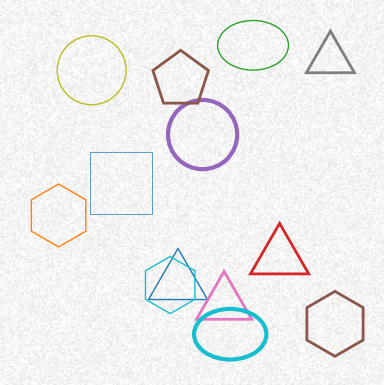[{"shape": "square", "thickness": 0.5, "radius": 0.4, "center": [0.315, 0.524]}, {"shape": "triangle", "thickness": 1, "radius": 0.44, "center": [0.462, 0.266]}, {"shape": "hexagon", "thickness": 1, "radius": 0.41, "center": [0.152, 0.44]}, {"shape": "oval", "thickness": 1, "radius": 0.46, "center": [0.657, 0.882]}, {"shape": "triangle", "thickness": 2, "radius": 0.44, "center": [0.726, 0.332]}, {"shape": "circle", "thickness": 3, "radius": 0.45, "center": [0.526, 0.651]}, {"shape": "hexagon", "thickness": 2, "radius": 0.42, "center": [0.87, 0.159]}, {"shape": "pentagon", "thickness": 2, "radius": 0.38, "center": [0.469, 0.793]}, {"shape": "triangle", "thickness": 2, "radius": 0.41, "center": [0.582, 0.212]}, {"shape": "triangle", "thickness": 2, "radius": 0.36, "center": [0.858, 0.847]}, {"shape": "circle", "thickness": 1, "radius": 0.45, "center": [0.238, 0.817]}, {"shape": "hexagon", "thickness": 1, "radius": 0.37, "center": [0.442, 0.26]}, {"shape": "oval", "thickness": 3, "radius": 0.47, "center": [0.598, 0.132]}]